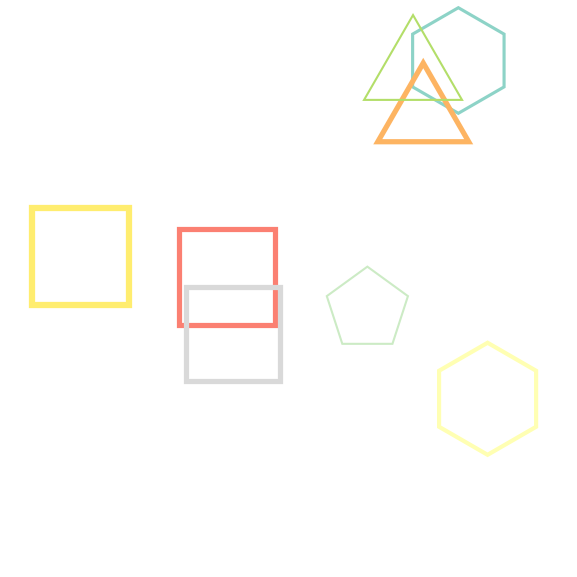[{"shape": "hexagon", "thickness": 1.5, "radius": 0.46, "center": [0.794, 0.894]}, {"shape": "hexagon", "thickness": 2, "radius": 0.49, "center": [0.844, 0.309]}, {"shape": "square", "thickness": 2.5, "radius": 0.42, "center": [0.393, 0.519]}, {"shape": "triangle", "thickness": 2.5, "radius": 0.45, "center": [0.733, 0.799]}, {"shape": "triangle", "thickness": 1, "radius": 0.49, "center": [0.715, 0.875]}, {"shape": "square", "thickness": 2.5, "radius": 0.41, "center": [0.404, 0.421]}, {"shape": "pentagon", "thickness": 1, "radius": 0.37, "center": [0.636, 0.464]}, {"shape": "square", "thickness": 3, "radius": 0.42, "center": [0.139, 0.554]}]